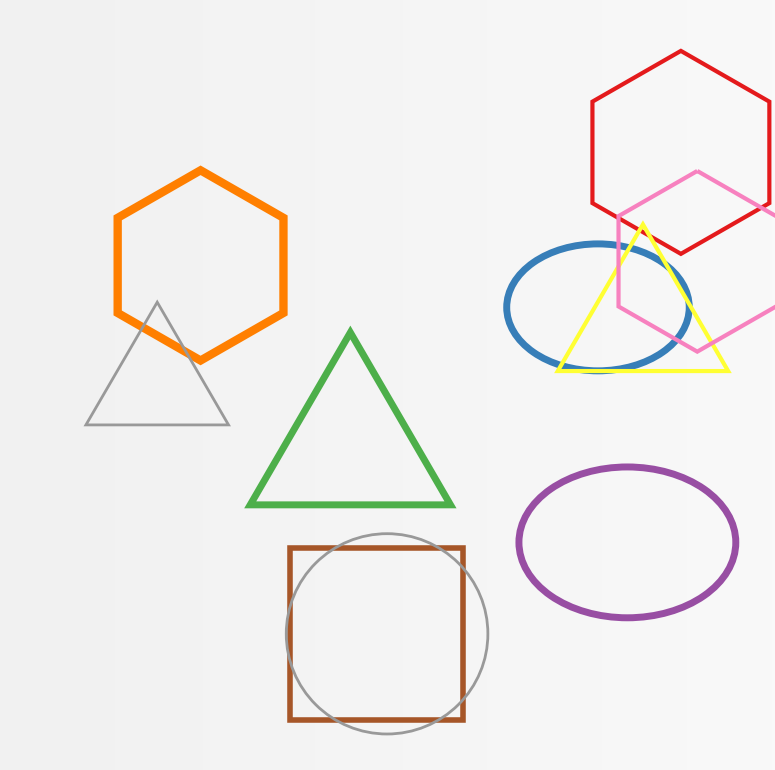[{"shape": "hexagon", "thickness": 1.5, "radius": 0.66, "center": [0.879, 0.802]}, {"shape": "oval", "thickness": 2.5, "radius": 0.59, "center": [0.772, 0.601]}, {"shape": "triangle", "thickness": 2.5, "radius": 0.75, "center": [0.452, 0.419]}, {"shape": "oval", "thickness": 2.5, "radius": 0.7, "center": [0.81, 0.296]}, {"shape": "hexagon", "thickness": 3, "radius": 0.62, "center": [0.259, 0.655]}, {"shape": "triangle", "thickness": 1.5, "radius": 0.63, "center": [0.83, 0.582]}, {"shape": "square", "thickness": 2, "radius": 0.56, "center": [0.485, 0.177]}, {"shape": "hexagon", "thickness": 1.5, "radius": 0.59, "center": [0.9, 0.661]}, {"shape": "triangle", "thickness": 1, "radius": 0.53, "center": [0.203, 0.501]}, {"shape": "circle", "thickness": 1, "radius": 0.65, "center": [0.499, 0.177]}]